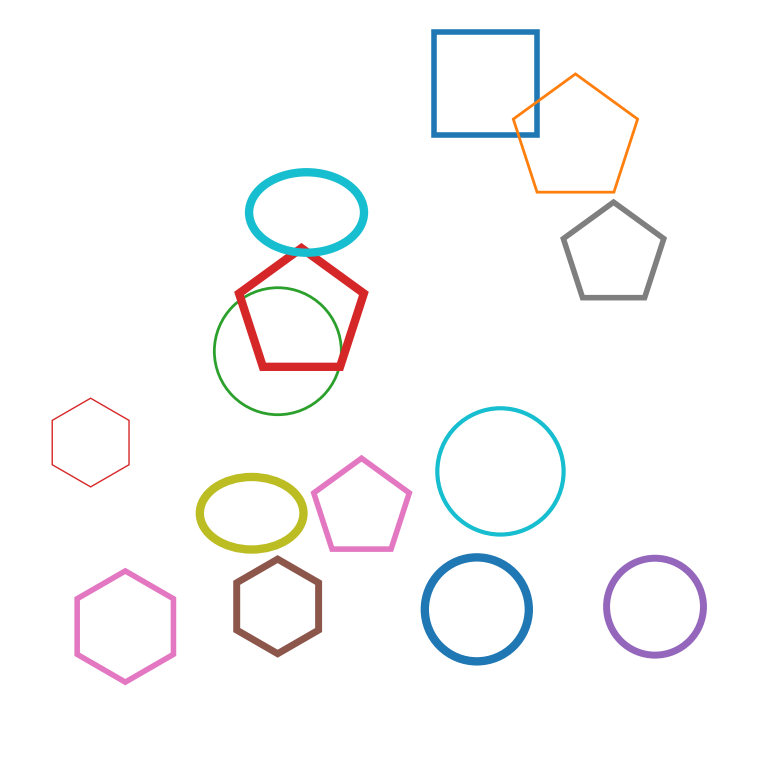[{"shape": "square", "thickness": 2, "radius": 0.34, "center": [0.63, 0.891]}, {"shape": "circle", "thickness": 3, "radius": 0.34, "center": [0.619, 0.209]}, {"shape": "pentagon", "thickness": 1, "radius": 0.42, "center": [0.747, 0.819]}, {"shape": "circle", "thickness": 1, "radius": 0.41, "center": [0.361, 0.544]}, {"shape": "pentagon", "thickness": 3, "radius": 0.43, "center": [0.392, 0.593]}, {"shape": "hexagon", "thickness": 0.5, "radius": 0.29, "center": [0.118, 0.425]}, {"shape": "circle", "thickness": 2.5, "radius": 0.31, "center": [0.851, 0.212]}, {"shape": "hexagon", "thickness": 2.5, "radius": 0.31, "center": [0.361, 0.212]}, {"shape": "pentagon", "thickness": 2, "radius": 0.33, "center": [0.47, 0.34]}, {"shape": "hexagon", "thickness": 2, "radius": 0.36, "center": [0.163, 0.186]}, {"shape": "pentagon", "thickness": 2, "radius": 0.34, "center": [0.797, 0.669]}, {"shape": "oval", "thickness": 3, "radius": 0.34, "center": [0.327, 0.333]}, {"shape": "oval", "thickness": 3, "radius": 0.37, "center": [0.398, 0.724]}, {"shape": "circle", "thickness": 1.5, "radius": 0.41, "center": [0.65, 0.388]}]